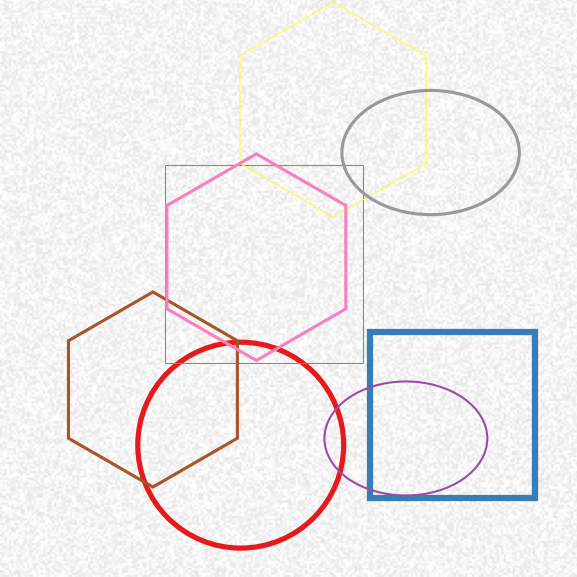[{"shape": "circle", "thickness": 2.5, "radius": 0.89, "center": [0.417, 0.228]}, {"shape": "square", "thickness": 3, "radius": 0.71, "center": [0.783, 0.281]}, {"shape": "square", "thickness": 0.5, "radius": 0.86, "center": [0.457, 0.543]}, {"shape": "oval", "thickness": 1, "radius": 0.71, "center": [0.703, 0.24]}, {"shape": "hexagon", "thickness": 0.5, "radius": 0.93, "center": [0.577, 0.809]}, {"shape": "hexagon", "thickness": 1.5, "radius": 0.84, "center": [0.265, 0.325]}, {"shape": "hexagon", "thickness": 1.5, "radius": 0.89, "center": [0.444, 0.554]}, {"shape": "oval", "thickness": 1.5, "radius": 0.77, "center": [0.746, 0.735]}]